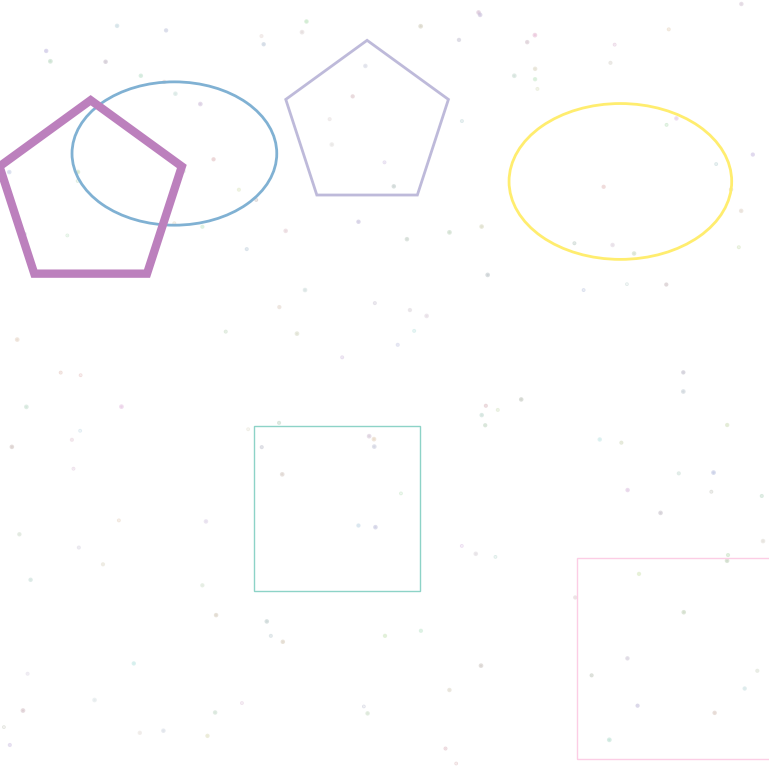[{"shape": "square", "thickness": 0.5, "radius": 0.54, "center": [0.437, 0.34]}, {"shape": "pentagon", "thickness": 1, "radius": 0.56, "center": [0.477, 0.837]}, {"shape": "oval", "thickness": 1, "radius": 0.66, "center": [0.226, 0.801]}, {"shape": "square", "thickness": 0.5, "radius": 0.65, "center": [0.879, 0.144]}, {"shape": "pentagon", "thickness": 3, "radius": 0.62, "center": [0.118, 0.745]}, {"shape": "oval", "thickness": 1, "radius": 0.72, "center": [0.806, 0.764]}]